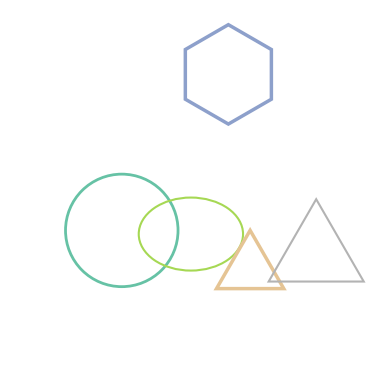[{"shape": "circle", "thickness": 2, "radius": 0.73, "center": [0.316, 0.402]}, {"shape": "hexagon", "thickness": 2.5, "radius": 0.65, "center": [0.593, 0.807]}, {"shape": "oval", "thickness": 1.5, "radius": 0.68, "center": [0.496, 0.392]}, {"shape": "triangle", "thickness": 2.5, "radius": 0.5, "center": [0.65, 0.301]}, {"shape": "triangle", "thickness": 1.5, "radius": 0.71, "center": [0.821, 0.34]}]